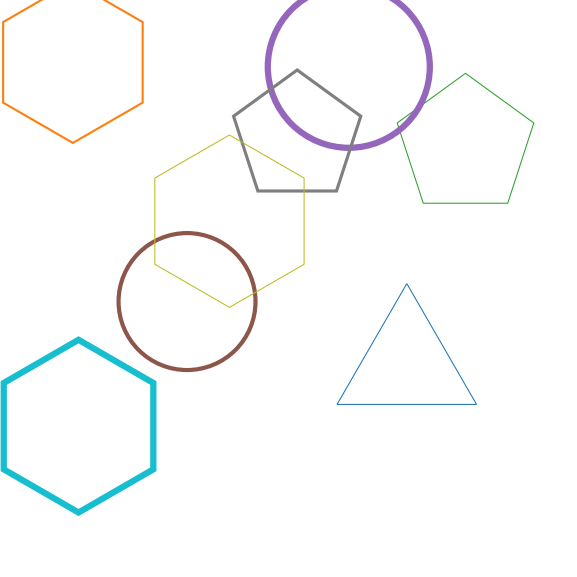[{"shape": "triangle", "thickness": 0.5, "radius": 0.7, "center": [0.704, 0.369]}, {"shape": "hexagon", "thickness": 1, "radius": 0.7, "center": [0.126, 0.891]}, {"shape": "pentagon", "thickness": 0.5, "radius": 0.62, "center": [0.806, 0.748]}, {"shape": "circle", "thickness": 3, "radius": 0.7, "center": [0.604, 0.884]}, {"shape": "circle", "thickness": 2, "radius": 0.59, "center": [0.324, 0.477]}, {"shape": "pentagon", "thickness": 1.5, "radius": 0.58, "center": [0.515, 0.762]}, {"shape": "hexagon", "thickness": 0.5, "radius": 0.75, "center": [0.397, 0.616]}, {"shape": "hexagon", "thickness": 3, "radius": 0.75, "center": [0.136, 0.261]}]